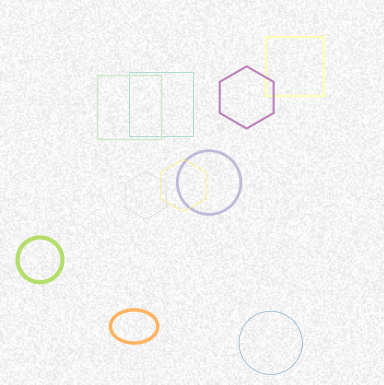[{"shape": "square", "thickness": 0.5, "radius": 0.41, "center": [0.418, 0.73]}, {"shape": "square", "thickness": 1.5, "radius": 0.38, "center": [0.766, 0.827]}, {"shape": "circle", "thickness": 2, "radius": 0.41, "center": [0.543, 0.526]}, {"shape": "circle", "thickness": 0.5, "radius": 0.41, "center": [0.703, 0.109]}, {"shape": "oval", "thickness": 2.5, "radius": 0.31, "center": [0.348, 0.152]}, {"shape": "circle", "thickness": 3, "radius": 0.29, "center": [0.104, 0.325]}, {"shape": "hexagon", "thickness": 0.5, "radius": 0.31, "center": [0.379, 0.493]}, {"shape": "hexagon", "thickness": 1.5, "radius": 0.4, "center": [0.641, 0.747]}, {"shape": "square", "thickness": 1, "radius": 0.42, "center": [0.335, 0.723]}, {"shape": "hexagon", "thickness": 0.5, "radius": 0.34, "center": [0.477, 0.518]}]